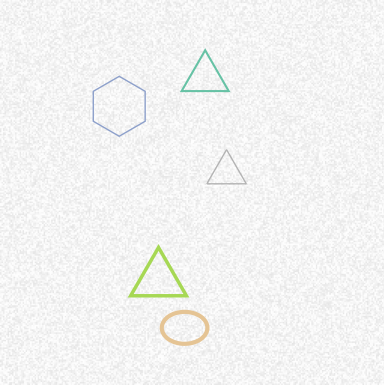[{"shape": "triangle", "thickness": 1.5, "radius": 0.35, "center": [0.533, 0.799]}, {"shape": "hexagon", "thickness": 1, "radius": 0.39, "center": [0.31, 0.724]}, {"shape": "triangle", "thickness": 2.5, "radius": 0.42, "center": [0.412, 0.274]}, {"shape": "oval", "thickness": 3, "radius": 0.3, "center": [0.479, 0.148]}, {"shape": "triangle", "thickness": 1, "radius": 0.3, "center": [0.588, 0.552]}]